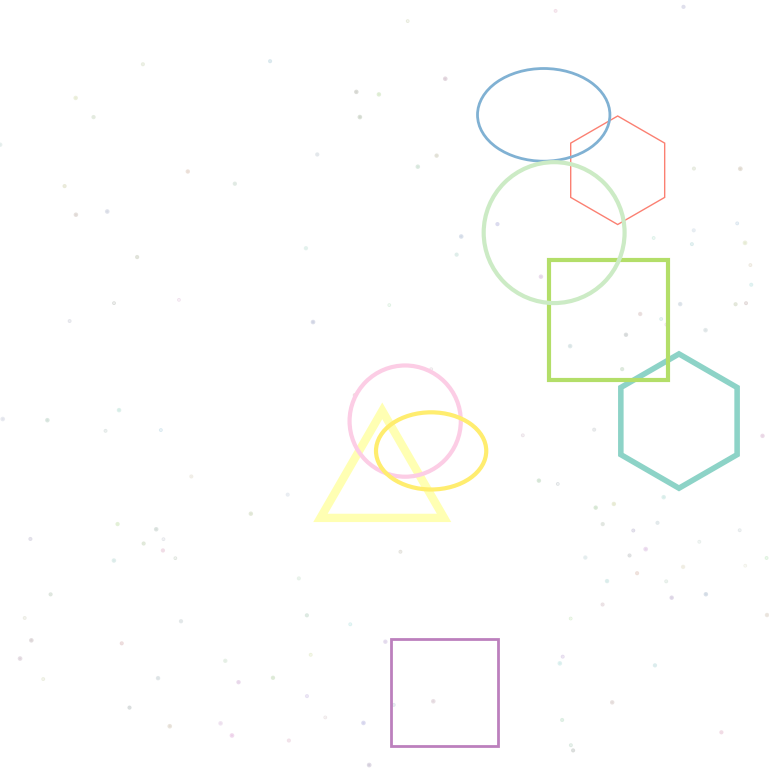[{"shape": "hexagon", "thickness": 2, "radius": 0.44, "center": [0.882, 0.453]}, {"shape": "triangle", "thickness": 3, "radius": 0.46, "center": [0.496, 0.374]}, {"shape": "hexagon", "thickness": 0.5, "radius": 0.35, "center": [0.802, 0.779]}, {"shape": "oval", "thickness": 1, "radius": 0.43, "center": [0.706, 0.851]}, {"shape": "square", "thickness": 1.5, "radius": 0.39, "center": [0.79, 0.584]}, {"shape": "circle", "thickness": 1.5, "radius": 0.36, "center": [0.526, 0.453]}, {"shape": "square", "thickness": 1, "radius": 0.35, "center": [0.577, 0.101]}, {"shape": "circle", "thickness": 1.5, "radius": 0.46, "center": [0.72, 0.698]}, {"shape": "oval", "thickness": 1.5, "radius": 0.36, "center": [0.56, 0.414]}]